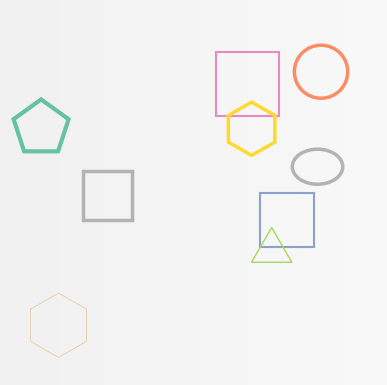[{"shape": "pentagon", "thickness": 3, "radius": 0.37, "center": [0.106, 0.667]}, {"shape": "circle", "thickness": 2.5, "radius": 0.34, "center": [0.829, 0.814]}, {"shape": "square", "thickness": 1.5, "radius": 0.35, "center": [0.74, 0.429]}, {"shape": "square", "thickness": 1.5, "radius": 0.41, "center": [0.638, 0.782]}, {"shape": "triangle", "thickness": 1, "radius": 0.3, "center": [0.701, 0.349]}, {"shape": "hexagon", "thickness": 2.5, "radius": 0.35, "center": [0.649, 0.666]}, {"shape": "hexagon", "thickness": 0.5, "radius": 0.42, "center": [0.151, 0.155]}, {"shape": "oval", "thickness": 2.5, "radius": 0.33, "center": [0.819, 0.567]}, {"shape": "square", "thickness": 2.5, "radius": 0.32, "center": [0.278, 0.493]}]